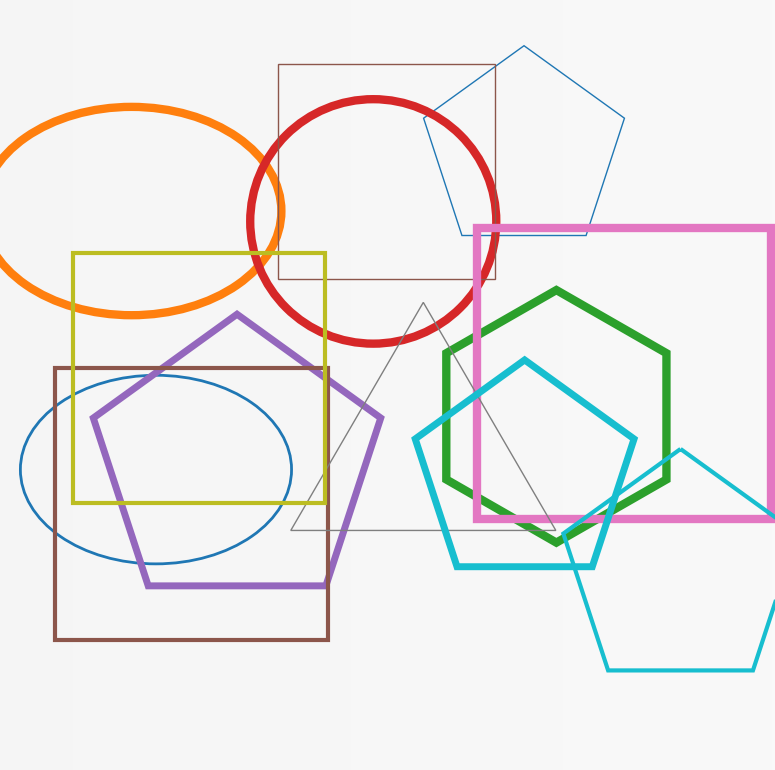[{"shape": "pentagon", "thickness": 0.5, "radius": 0.68, "center": [0.676, 0.804]}, {"shape": "oval", "thickness": 1, "radius": 0.87, "center": [0.201, 0.39]}, {"shape": "oval", "thickness": 3, "radius": 0.97, "center": [0.17, 0.726]}, {"shape": "hexagon", "thickness": 3, "radius": 0.82, "center": [0.718, 0.459]}, {"shape": "circle", "thickness": 3, "radius": 0.79, "center": [0.482, 0.712]}, {"shape": "pentagon", "thickness": 2.5, "radius": 0.97, "center": [0.306, 0.397]}, {"shape": "square", "thickness": 1.5, "radius": 0.88, "center": [0.247, 0.346]}, {"shape": "square", "thickness": 0.5, "radius": 0.7, "center": [0.499, 0.778]}, {"shape": "square", "thickness": 3, "radius": 0.95, "center": [0.805, 0.515]}, {"shape": "triangle", "thickness": 0.5, "radius": 0.99, "center": [0.546, 0.41]}, {"shape": "square", "thickness": 1.5, "radius": 0.81, "center": [0.257, 0.509]}, {"shape": "pentagon", "thickness": 1.5, "radius": 0.79, "center": [0.878, 0.258]}, {"shape": "pentagon", "thickness": 2.5, "radius": 0.74, "center": [0.677, 0.384]}]